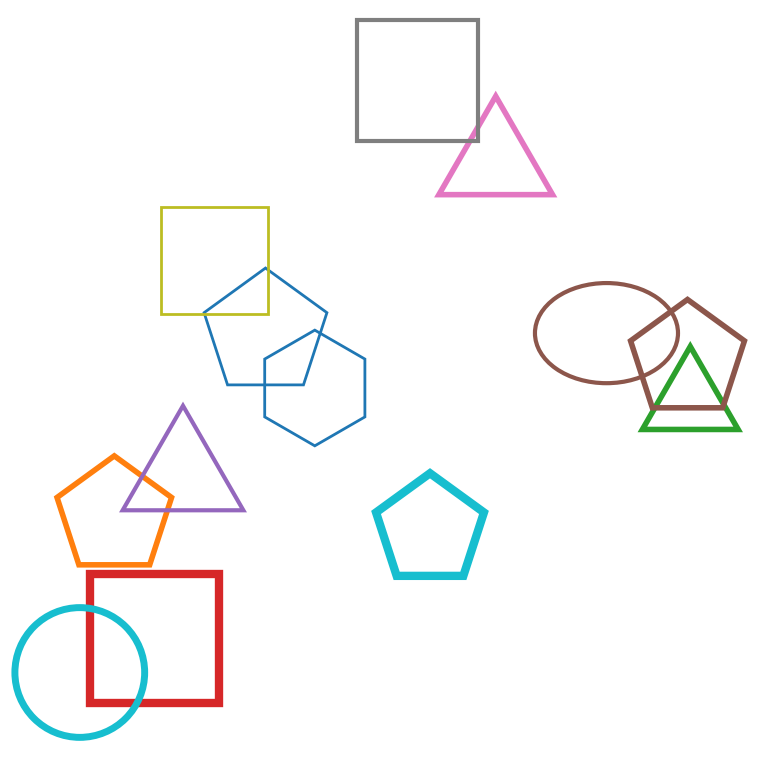[{"shape": "hexagon", "thickness": 1, "radius": 0.38, "center": [0.409, 0.496]}, {"shape": "pentagon", "thickness": 1, "radius": 0.42, "center": [0.345, 0.568]}, {"shape": "pentagon", "thickness": 2, "radius": 0.39, "center": [0.148, 0.33]}, {"shape": "triangle", "thickness": 2, "radius": 0.36, "center": [0.896, 0.478]}, {"shape": "square", "thickness": 3, "radius": 0.42, "center": [0.2, 0.171]}, {"shape": "triangle", "thickness": 1.5, "radius": 0.45, "center": [0.238, 0.383]}, {"shape": "pentagon", "thickness": 2, "radius": 0.39, "center": [0.893, 0.533]}, {"shape": "oval", "thickness": 1.5, "radius": 0.46, "center": [0.788, 0.567]}, {"shape": "triangle", "thickness": 2, "radius": 0.43, "center": [0.644, 0.79]}, {"shape": "square", "thickness": 1.5, "radius": 0.39, "center": [0.542, 0.895]}, {"shape": "square", "thickness": 1, "radius": 0.35, "center": [0.279, 0.661]}, {"shape": "pentagon", "thickness": 3, "radius": 0.37, "center": [0.558, 0.312]}, {"shape": "circle", "thickness": 2.5, "radius": 0.42, "center": [0.104, 0.127]}]